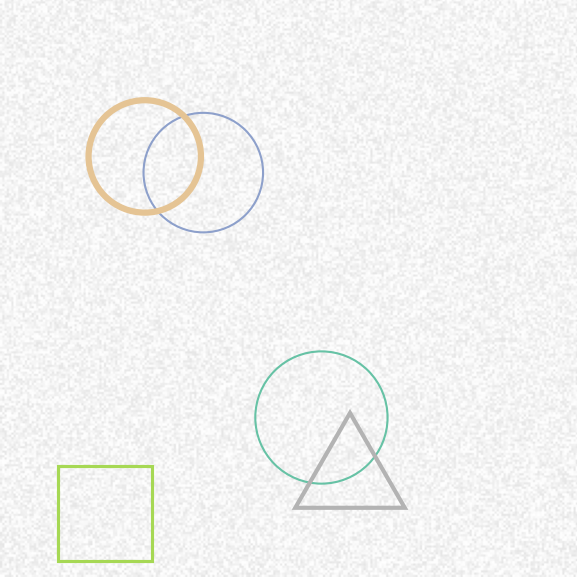[{"shape": "circle", "thickness": 1, "radius": 0.57, "center": [0.557, 0.276]}, {"shape": "circle", "thickness": 1, "radius": 0.52, "center": [0.352, 0.7]}, {"shape": "square", "thickness": 1.5, "radius": 0.41, "center": [0.182, 0.11]}, {"shape": "circle", "thickness": 3, "radius": 0.49, "center": [0.251, 0.728]}, {"shape": "triangle", "thickness": 2, "radius": 0.55, "center": [0.606, 0.175]}]